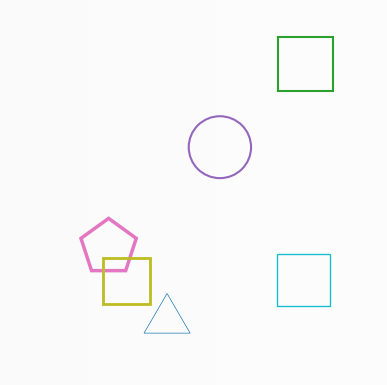[{"shape": "triangle", "thickness": 0.5, "radius": 0.34, "center": [0.431, 0.169]}, {"shape": "square", "thickness": 1.5, "radius": 0.36, "center": [0.788, 0.833]}, {"shape": "circle", "thickness": 1.5, "radius": 0.4, "center": [0.567, 0.618]}, {"shape": "pentagon", "thickness": 2.5, "radius": 0.38, "center": [0.28, 0.358]}, {"shape": "square", "thickness": 2, "radius": 0.3, "center": [0.328, 0.27]}, {"shape": "square", "thickness": 1, "radius": 0.34, "center": [0.783, 0.272]}]